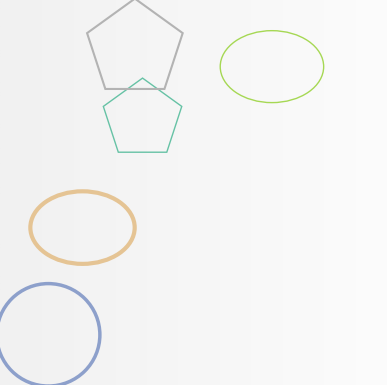[{"shape": "pentagon", "thickness": 1, "radius": 0.53, "center": [0.368, 0.691]}, {"shape": "circle", "thickness": 2.5, "radius": 0.67, "center": [0.125, 0.13]}, {"shape": "oval", "thickness": 1, "radius": 0.67, "center": [0.702, 0.827]}, {"shape": "oval", "thickness": 3, "radius": 0.67, "center": [0.213, 0.409]}, {"shape": "pentagon", "thickness": 1.5, "radius": 0.65, "center": [0.348, 0.874]}]